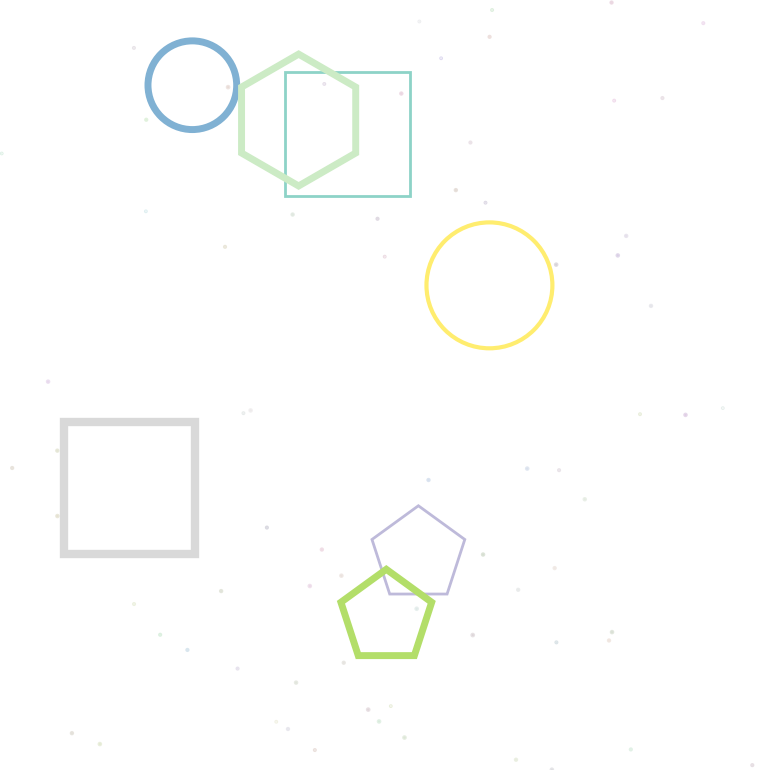[{"shape": "square", "thickness": 1, "radius": 0.4, "center": [0.451, 0.826]}, {"shape": "pentagon", "thickness": 1, "radius": 0.32, "center": [0.543, 0.28]}, {"shape": "circle", "thickness": 2.5, "radius": 0.29, "center": [0.25, 0.889]}, {"shape": "pentagon", "thickness": 2.5, "radius": 0.31, "center": [0.502, 0.199]}, {"shape": "square", "thickness": 3, "radius": 0.43, "center": [0.168, 0.366]}, {"shape": "hexagon", "thickness": 2.5, "radius": 0.43, "center": [0.388, 0.844]}, {"shape": "circle", "thickness": 1.5, "radius": 0.41, "center": [0.636, 0.629]}]